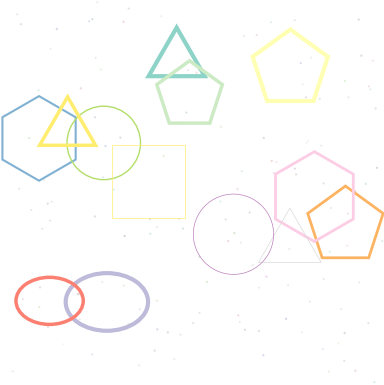[{"shape": "triangle", "thickness": 3, "radius": 0.42, "center": [0.459, 0.844]}, {"shape": "pentagon", "thickness": 3, "radius": 0.51, "center": [0.754, 0.821]}, {"shape": "oval", "thickness": 3, "radius": 0.53, "center": [0.278, 0.216]}, {"shape": "oval", "thickness": 2.5, "radius": 0.44, "center": [0.129, 0.219]}, {"shape": "hexagon", "thickness": 1.5, "radius": 0.55, "center": [0.101, 0.64]}, {"shape": "pentagon", "thickness": 2, "radius": 0.51, "center": [0.897, 0.414]}, {"shape": "circle", "thickness": 1, "radius": 0.48, "center": [0.269, 0.629]}, {"shape": "hexagon", "thickness": 2, "radius": 0.58, "center": [0.817, 0.489]}, {"shape": "triangle", "thickness": 0.5, "radius": 0.47, "center": [0.753, 0.365]}, {"shape": "circle", "thickness": 0.5, "radius": 0.52, "center": [0.606, 0.392]}, {"shape": "pentagon", "thickness": 2.5, "radius": 0.45, "center": [0.492, 0.753]}, {"shape": "triangle", "thickness": 2.5, "radius": 0.42, "center": [0.176, 0.665]}, {"shape": "square", "thickness": 0.5, "radius": 0.47, "center": [0.386, 0.529]}]